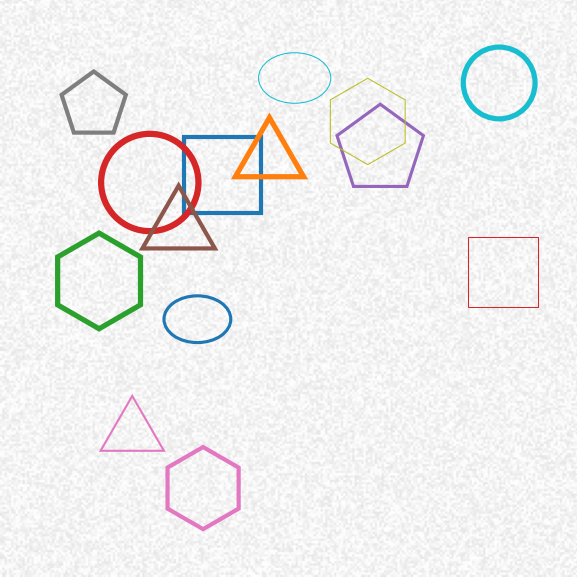[{"shape": "oval", "thickness": 1.5, "radius": 0.29, "center": [0.342, 0.446]}, {"shape": "square", "thickness": 2, "radius": 0.33, "center": [0.385, 0.696]}, {"shape": "triangle", "thickness": 2.5, "radius": 0.34, "center": [0.467, 0.727]}, {"shape": "hexagon", "thickness": 2.5, "radius": 0.41, "center": [0.172, 0.513]}, {"shape": "square", "thickness": 0.5, "radius": 0.3, "center": [0.87, 0.528]}, {"shape": "circle", "thickness": 3, "radius": 0.42, "center": [0.259, 0.683]}, {"shape": "pentagon", "thickness": 1.5, "radius": 0.39, "center": [0.658, 0.74]}, {"shape": "triangle", "thickness": 2, "radius": 0.36, "center": [0.309, 0.605]}, {"shape": "triangle", "thickness": 1, "radius": 0.32, "center": [0.229, 0.25]}, {"shape": "hexagon", "thickness": 2, "radius": 0.36, "center": [0.352, 0.154]}, {"shape": "pentagon", "thickness": 2, "radius": 0.29, "center": [0.162, 0.817]}, {"shape": "hexagon", "thickness": 0.5, "radius": 0.37, "center": [0.637, 0.789]}, {"shape": "circle", "thickness": 2.5, "radius": 0.31, "center": [0.864, 0.855]}, {"shape": "oval", "thickness": 0.5, "radius": 0.31, "center": [0.51, 0.864]}]